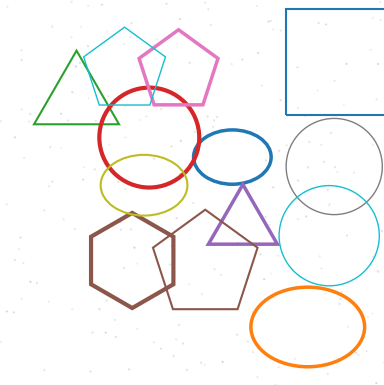[{"shape": "square", "thickness": 1.5, "radius": 0.68, "center": [0.88, 0.839]}, {"shape": "oval", "thickness": 2.5, "radius": 0.5, "center": [0.604, 0.592]}, {"shape": "oval", "thickness": 2.5, "radius": 0.74, "center": [0.799, 0.151]}, {"shape": "triangle", "thickness": 1.5, "radius": 0.64, "center": [0.199, 0.741]}, {"shape": "circle", "thickness": 3, "radius": 0.65, "center": [0.388, 0.643]}, {"shape": "triangle", "thickness": 2.5, "radius": 0.52, "center": [0.631, 0.417]}, {"shape": "hexagon", "thickness": 3, "radius": 0.62, "center": [0.343, 0.323]}, {"shape": "pentagon", "thickness": 1.5, "radius": 0.71, "center": [0.533, 0.312]}, {"shape": "pentagon", "thickness": 2.5, "radius": 0.54, "center": [0.464, 0.815]}, {"shape": "circle", "thickness": 1, "radius": 0.62, "center": [0.868, 0.567]}, {"shape": "oval", "thickness": 1.5, "radius": 0.56, "center": [0.374, 0.519]}, {"shape": "circle", "thickness": 1, "radius": 0.65, "center": [0.855, 0.388]}, {"shape": "pentagon", "thickness": 1, "radius": 0.56, "center": [0.324, 0.818]}]